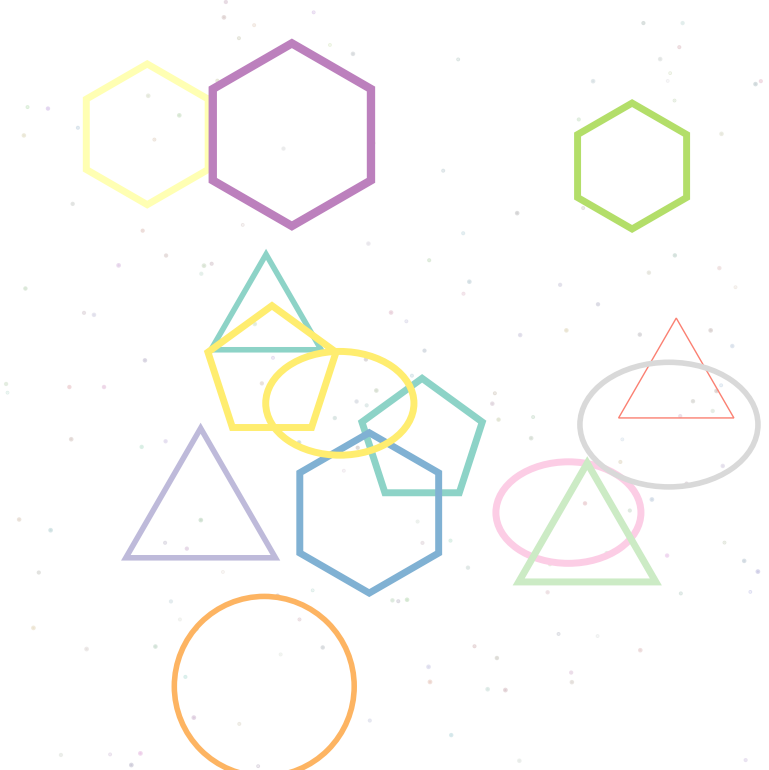[{"shape": "triangle", "thickness": 2, "radius": 0.41, "center": [0.346, 0.587]}, {"shape": "pentagon", "thickness": 2.5, "radius": 0.41, "center": [0.548, 0.427]}, {"shape": "hexagon", "thickness": 2.5, "radius": 0.46, "center": [0.191, 0.826]}, {"shape": "triangle", "thickness": 2, "radius": 0.56, "center": [0.261, 0.332]}, {"shape": "triangle", "thickness": 0.5, "radius": 0.43, "center": [0.878, 0.5]}, {"shape": "hexagon", "thickness": 2.5, "radius": 0.52, "center": [0.48, 0.334]}, {"shape": "circle", "thickness": 2, "radius": 0.58, "center": [0.343, 0.109]}, {"shape": "hexagon", "thickness": 2.5, "radius": 0.41, "center": [0.821, 0.784]}, {"shape": "oval", "thickness": 2.5, "radius": 0.47, "center": [0.738, 0.334]}, {"shape": "oval", "thickness": 2, "radius": 0.58, "center": [0.869, 0.449]}, {"shape": "hexagon", "thickness": 3, "radius": 0.59, "center": [0.379, 0.825]}, {"shape": "triangle", "thickness": 2.5, "radius": 0.51, "center": [0.763, 0.296]}, {"shape": "pentagon", "thickness": 2.5, "radius": 0.44, "center": [0.353, 0.516]}, {"shape": "oval", "thickness": 2.5, "radius": 0.48, "center": [0.441, 0.476]}]